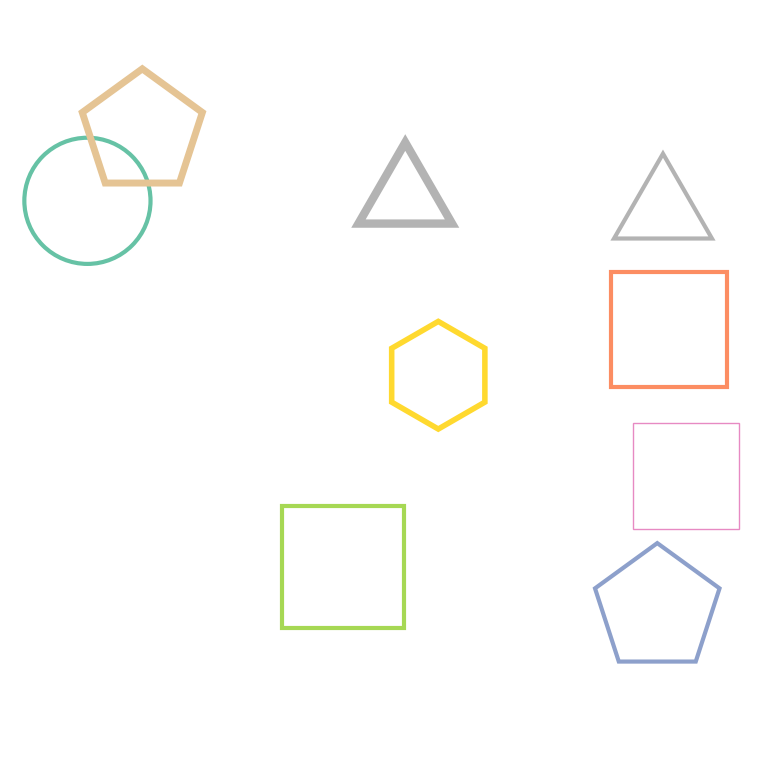[{"shape": "circle", "thickness": 1.5, "radius": 0.41, "center": [0.114, 0.739]}, {"shape": "square", "thickness": 1.5, "radius": 0.37, "center": [0.869, 0.572]}, {"shape": "pentagon", "thickness": 1.5, "radius": 0.43, "center": [0.854, 0.21]}, {"shape": "square", "thickness": 0.5, "radius": 0.34, "center": [0.891, 0.382]}, {"shape": "square", "thickness": 1.5, "radius": 0.39, "center": [0.445, 0.264]}, {"shape": "hexagon", "thickness": 2, "radius": 0.35, "center": [0.569, 0.513]}, {"shape": "pentagon", "thickness": 2.5, "radius": 0.41, "center": [0.185, 0.829]}, {"shape": "triangle", "thickness": 3, "radius": 0.35, "center": [0.526, 0.745]}, {"shape": "triangle", "thickness": 1.5, "radius": 0.37, "center": [0.861, 0.727]}]